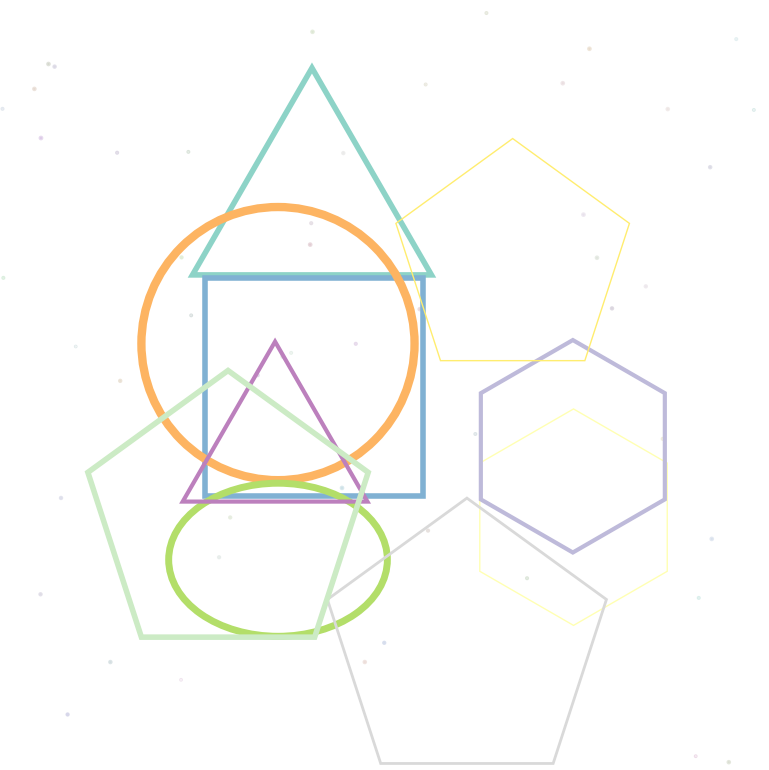[{"shape": "triangle", "thickness": 2, "radius": 0.9, "center": [0.405, 0.733]}, {"shape": "hexagon", "thickness": 0.5, "radius": 0.7, "center": [0.745, 0.328]}, {"shape": "hexagon", "thickness": 1.5, "radius": 0.69, "center": [0.744, 0.42]}, {"shape": "square", "thickness": 2, "radius": 0.71, "center": [0.407, 0.498]}, {"shape": "circle", "thickness": 3, "radius": 0.89, "center": [0.361, 0.554]}, {"shape": "oval", "thickness": 2.5, "radius": 0.71, "center": [0.361, 0.273]}, {"shape": "pentagon", "thickness": 1, "radius": 0.95, "center": [0.606, 0.163]}, {"shape": "triangle", "thickness": 1.5, "radius": 0.69, "center": [0.357, 0.418]}, {"shape": "pentagon", "thickness": 2, "radius": 0.96, "center": [0.296, 0.327]}, {"shape": "pentagon", "thickness": 0.5, "radius": 0.8, "center": [0.666, 0.661]}]